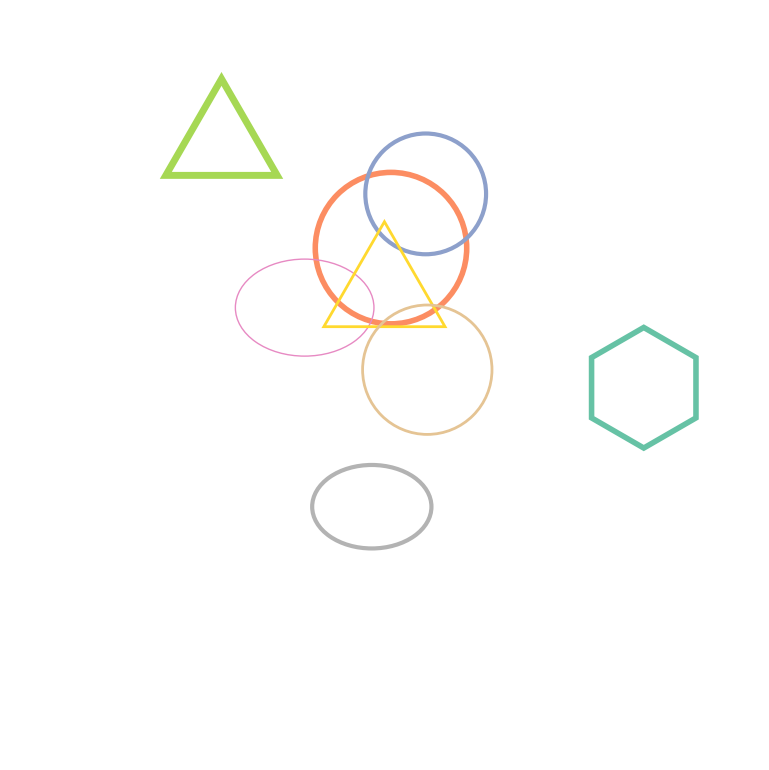[{"shape": "hexagon", "thickness": 2, "radius": 0.39, "center": [0.836, 0.496]}, {"shape": "circle", "thickness": 2, "radius": 0.49, "center": [0.508, 0.678]}, {"shape": "circle", "thickness": 1.5, "radius": 0.39, "center": [0.553, 0.748]}, {"shape": "oval", "thickness": 0.5, "radius": 0.45, "center": [0.396, 0.601]}, {"shape": "triangle", "thickness": 2.5, "radius": 0.42, "center": [0.288, 0.814]}, {"shape": "triangle", "thickness": 1, "radius": 0.45, "center": [0.499, 0.621]}, {"shape": "circle", "thickness": 1, "radius": 0.42, "center": [0.555, 0.52]}, {"shape": "oval", "thickness": 1.5, "radius": 0.39, "center": [0.483, 0.342]}]